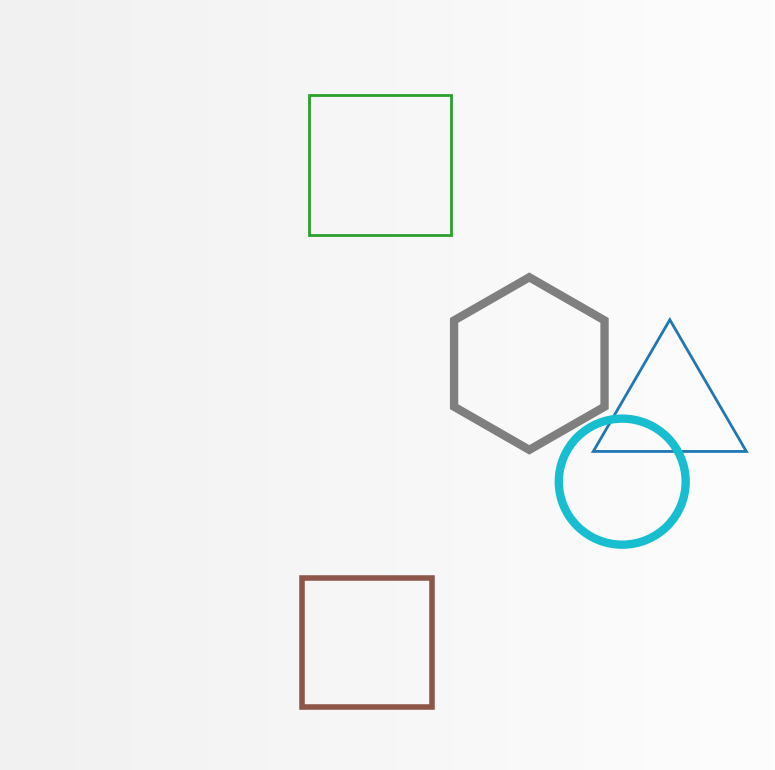[{"shape": "triangle", "thickness": 1, "radius": 0.57, "center": [0.864, 0.471]}, {"shape": "square", "thickness": 1, "radius": 0.46, "center": [0.491, 0.786]}, {"shape": "square", "thickness": 2, "radius": 0.42, "center": [0.473, 0.165]}, {"shape": "hexagon", "thickness": 3, "radius": 0.56, "center": [0.683, 0.528]}, {"shape": "circle", "thickness": 3, "radius": 0.41, "center": [0.803, 0.374]}]